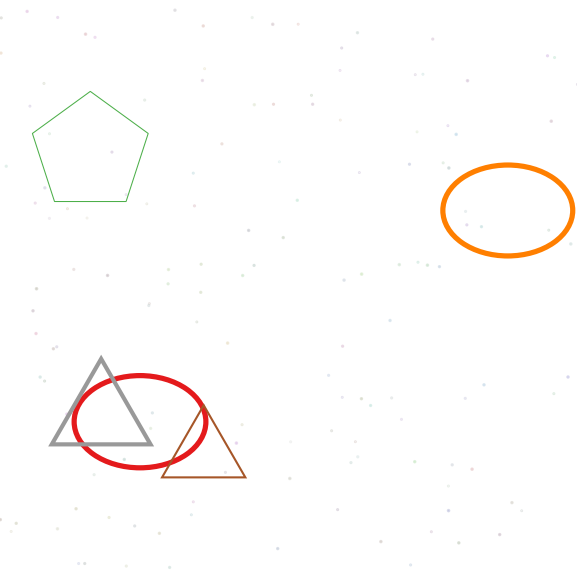[{"shape": "oval", "thickness": 2.5, "radius": 0.57, "center": [0.242, 0.269]}, {"shape": "pentagon", "thickness": 0.5, "radius": 0.53, "center": [0.156, 0.735]}, {"shape": "oval", "thickness": 2.5, "radius": 0.56, "center": [0.879, 0.635]}, {"shape": "triangle", "thickness": 1, "radius": 0.42, "center": [0.353, 0.214]}, {"shape": "triangle", "thickness": 2, "radius": 0.49, "center": [0.175, 0.279]}]